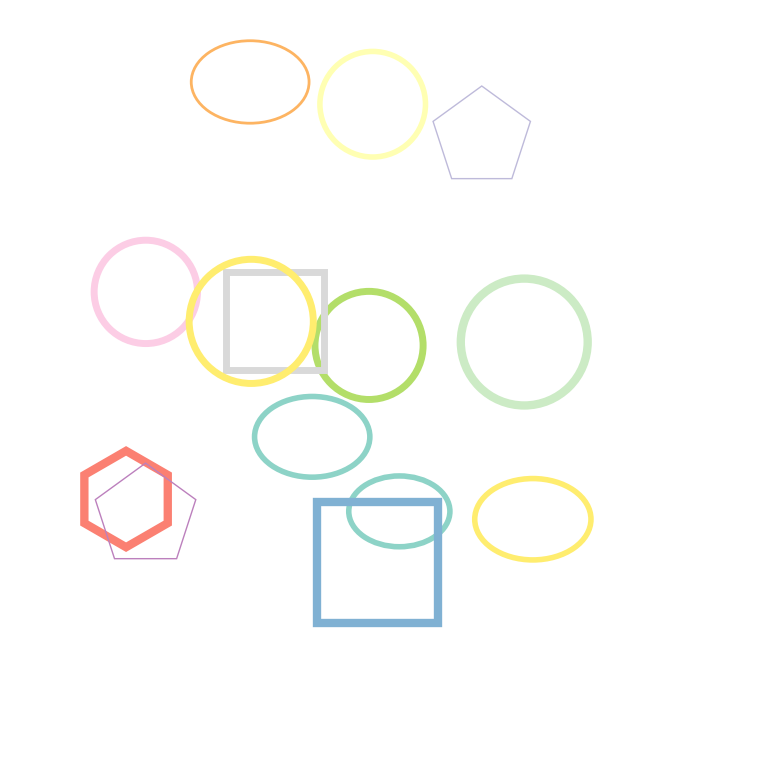[{"shape": "oval", "thickness": 2, "radius": 0.37, "center": [0.405, 0.433]}, {"shape": "oval", "thickness": 2, "radius": 0.33, "center": [0.519, 0.336]}, {"shape": "circle", "thickness": 2, "radius": 0.34, "center": [0.484, 0.865]}, {"shape": "pentagon", "thickness": 0.5, "radius": 0.33, "center": [0.626, 0.822]}, {"shape": "hexagon", "thickness": 3, "radius": 0.31, "center": [0.164, 0.352]}, {"shape": "square", "thickness": 3, "radius": 0.39, "center": [0.49, 0.27]}, {"shape": "oval", "thickness": 1, "radius": 0.38, "center": [0.325, 0.894]}, {"shape": "circle", "thickness": 2.5, "radius": 0.35, "center": [0.479, 0.551]}, {"shape": "circle", "thickness": 2.5, "radius": 0.34, "center": [0.189, 0.621]}, {"shape": "square", "thickness": 2.5, "radius": 0.32, "center": [0.357, 0.583]}, {"shape": "pentagon", "thickness": 0.5, "radius": 0.34, "center": [0.189, 0.33]}, {"shape": "circle", "thickness": 3, "radius": 0.41, "center": [0.681, 0.556]}, {"shape": "oval", "thickness": 2, "radius": 0.38, "center": [0.692, 0.326]}, {"shape": "circle", "thickness": 2.5, "radius": 0.4, "center": [0.326, 0.583]}]